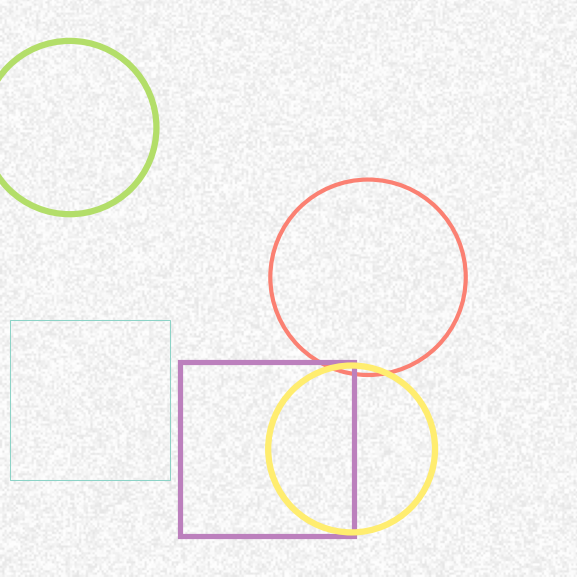[{"shape": "square", "thickness": 0.5, "radius": 0.69, "center": [0.156, 0.307]}, {"shape": "circle", "thickness": 2, "radius": 0.85, "center": [0.637, 0.519]}, {"shape": "circle", "thickness": 3, "radius": 0.75, "center": [0.121, 0.778]}, {"shape": "square", "thickness": 2.5, "radius": 0.75, "center": [0.463, 0.221]}, {"shape": "circle", "thickness": 3, "radius": 0.72, "center": [0.609, 0.222]}]